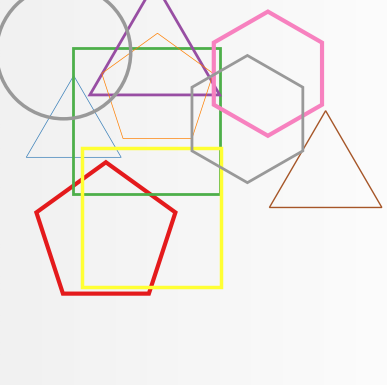[{"shape": "pentagon", "thickness": 3, "radius": 0.94, "center": [0.273, 0.39]}, {"shape": "triangle", "thickness": 0.5, "radius": 0.71, "center": [0.19, 0.662]}, {"shape": "square", "thickness": 2, "radius": 0.95, "center": [0.378, 0.686]}, {"shape": "triangle", "thickness": 2, "radius": 0.97, "center": [0.399, 0.85]}, {"shape": "pentagon", "thickness": 0.5, "radius": 0.76, "center": [0.406, 0.762]}, {"shape": "square", "thickness": 2.5, "radius": 0.9, "center": [0.391, 0.436]}, {"shape": "triangle", "thickness": 1, "radius": 0.84, "center": [0.84, 0.545]}, {"shape": "hexagon", "thickness": 3, "radius": 0.81, "center": [0.691, 0.809]}, {"shape": "hexagon", "thickness": 2, "radius": 0.83, "center": [0.638, 0.691]}, {"shape": "circle", "thickness": 2.5, "radius": 0.87, "center": [0.164, 0.865]}]